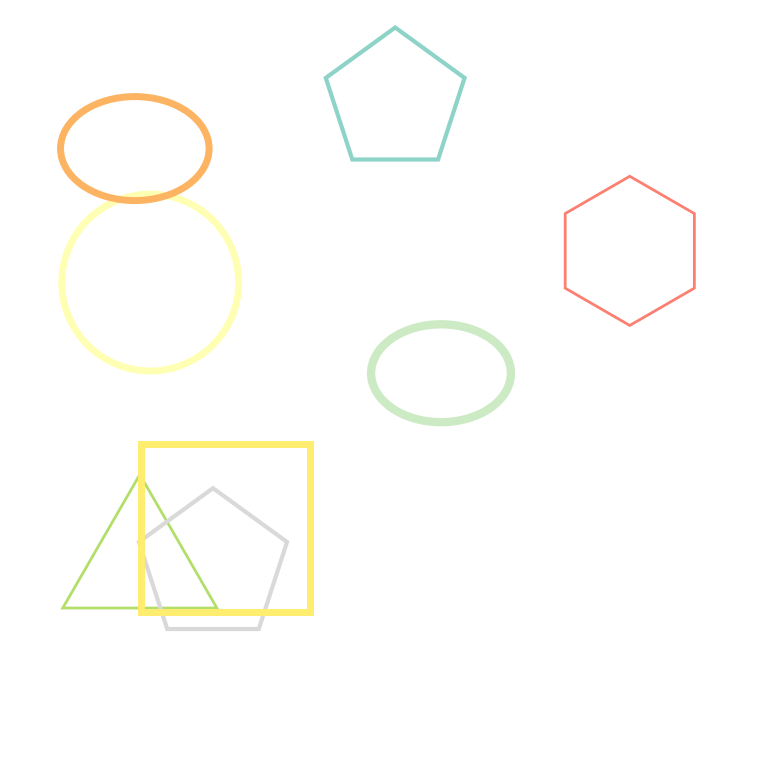[{"shape": "pentagon", "thickness": 1.5, "radius": 0.47, "center": [0.513, 0.87]}, {"shape": "circle", "thickness": 2.5, "radius": 0.57, "center": [0.195, 0.633]}, {"shape": "hexagon", "thickness": 1, "radius": 0.48, "center": [0.818, 0.674]}, {"shape": "oval", "thickness": 2.5, "radius": 0.48, "center": [0.175, 0.807]}, {"shape": "triangle", "thickness": 1, "radius": 0.58, "center": [0.182, 0.268]}, {"shape": "pentagon", "thickness": 1.5, "radius": 0.51, "center": [0.277, 0.265]}, {"shape": "oval", "thickness": 3, "radius": 0.45, "center": [0.573, 0.515]}, {"shape": "square", "thickness": 2.5, "radius": 0.55, "center": [0.293, 0.315]}]